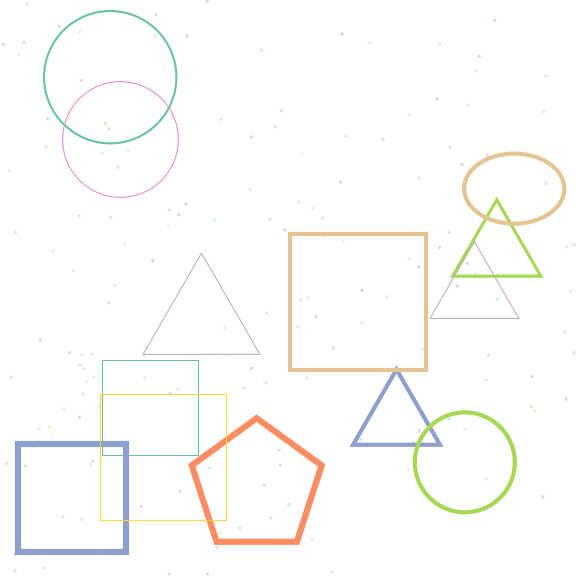[{"shape": "square", "thickness": 0.5, "radius": 0.41, "center": [0.26, 0.293]}, {"shape": "circle", "thickness": 1, "radius": 0.57, "center": [0.191, 0.865]}, {"shape": "pentagon", "thickness": 3, "radius": 0.59, "center": [0.445, 0.157]}, {"shape": "triangle", "thickness": 2, "radius": 0.43, "center": [0.687, 0.272]}, {"shape": "square", "thickness": 3, "radius": 0.47, "center": [0.125, 0.137]}, {"shape": "circle", "thickness": 0.5, "radius": 0.5, "center": [0.209, 0.758]}, {"shape": "triangle", "thickness": 1.5, "radius": 0.44, "center": [0.86, 0.565]}, {"shape": "circle", "thickness": 2, "radius": 0.43, "center": [0.805, 0.199]}, {"shape": "square", "thickness": 0.5, "radius": 0.55, "center": [0.282, 0.207]}, {"shape": "square", "thickness": 2, "radius": 0.59, "center": [0.62, 0.476]}, {"shape": "oval", "thickness": 2, "radius": 0.43, "center": [0.89, 0.672]}, {"shape": "triangle", "thickness": 0.5, "radius": 0.44, "center": [0.822, 0.492]}, {"shape": "triangle", "thickness": 0.5, "radius": 0.58, "center": [0.349, 0.444]}]